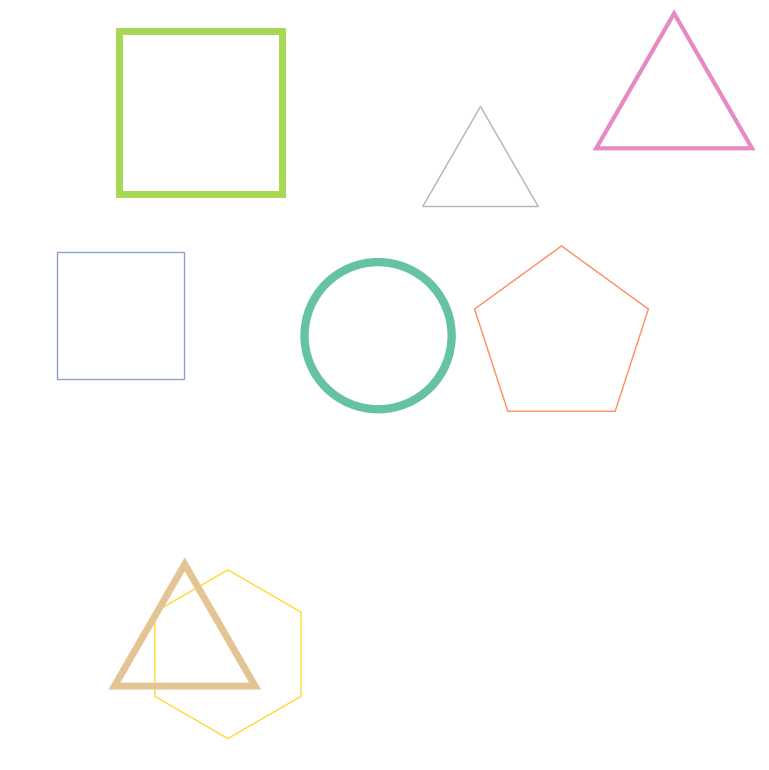[{"shape": "circle", "thickness": 3, "radius": 0.48, "center": [0.491, 0.564]}, {"shape": "pentagon", "thickness": 0.5, "radius": 0.59, "center": [0.729, 0.562]}, {"shape": "square", "thickness": 0.5, "radius": 0.41, "center": [0.157, 0.591]}, {"shape": "triangle", "thickness": 1.5, "radius": 0.58, "center": [0.875, 0.866]}, {"shape": "square", "thickness": 2.5, "radius": 0.53, "center": [0.26, 0.854]}, {"shape": "hexagon", "thickness": 0.5, "radius": 0.55, "center": [0.296, 0.15]}, {"shape": "triangle", "thickness": 2.5, "radius": 0.53, "center": [0.24, 0.162]}, {"shape": "triangle", "thickness": 0.5, "radius": 0.43, "center": [0.624, 0.775]}]